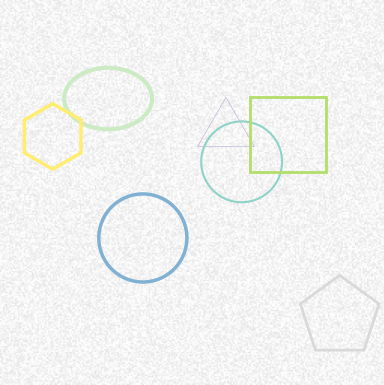[{"shape": "circle", "thickness": 1.5, "radius": 0.52, "center": [0.628, 0.58]}, {"shape": "triangle", "thickness": 0.5, "radius": 0.43, "center": [0.587, 0.662]}, {"shape": "circle", "thickness": 2.5, "radius": 0.57, "center": [0.371, 0.382]}, {"shape": "square", "thickness": 2, "radius": 0.49, "center": [0.748, 0.651]}, {"shape": "pentagon", "thickness": 2, "radius": 0.54, "center": [0.882, 0.178]}, {"shape": "oval", "thickness": 3, "radius": 0.57, "center": [0.281, 0.744]}, {"shape": "hexagon", "thickness": 2.5, "radius": 0.43, "center": [0.137, 0.646]}]